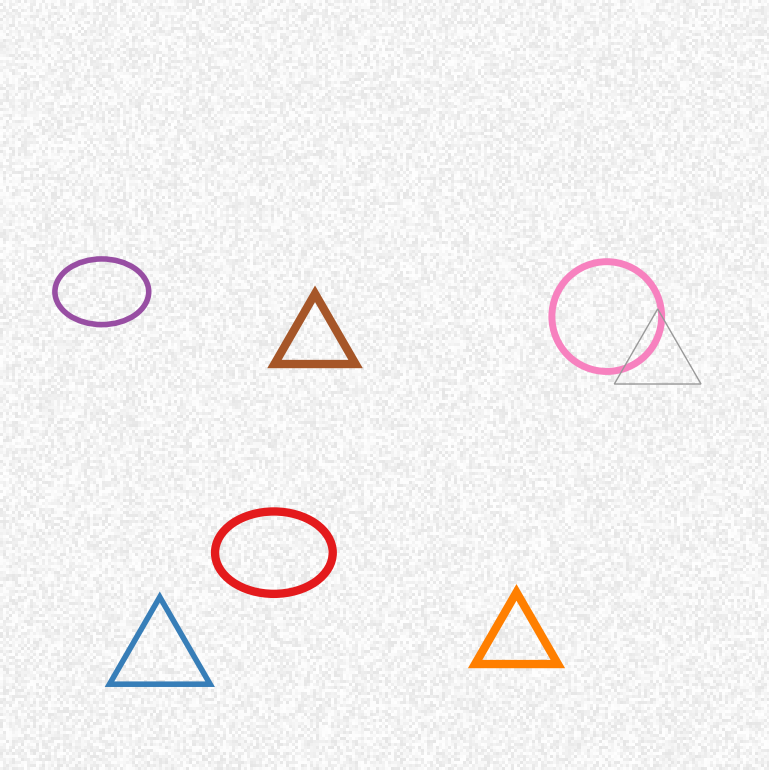[{"shape": "oval", "thickness": 3, "radius": 0.38, "center": [0.356, 0.282]}, {"shape": "triangle", "thickness": 2, "radius": 0.38, "center": [0.208, 0.149]}, {"shape": "oval", "thickness": 2, "radius": 0.3, "center": [0.132, 0.621]}, {"shape": "triangle", "thickness": 3, "radius": 0.31, "center": [0.671, 0.169]}, {"shape": "triangle", "thickness": 3, "radius": 0.3, "center": [0.409, 0.558]}, {"shape": "circle", "thickness": 2.5, "radius": 0.36, "center": [0.788, 0.589]}, {"shape": "triangle", "thickness": 0.5, "radius": 0.33, "center": [0.854, 0.534]}]